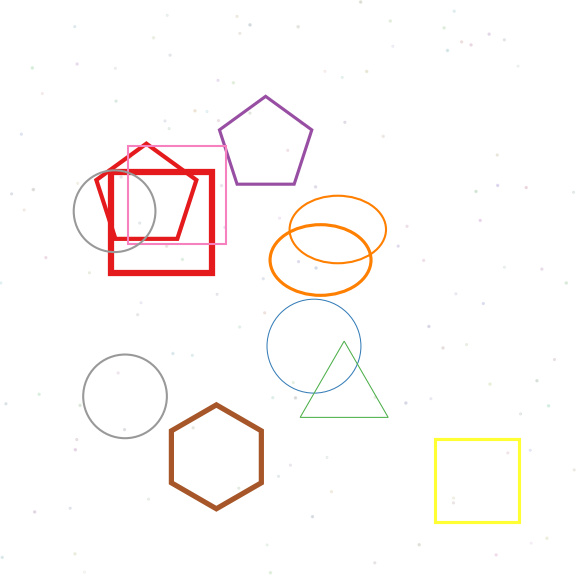[{"shape": "square", "thickness": 3, "radius": 0.44, "center": [0.279, 0.614]}, {"shape": "pentagon", "thickness": 2, "radius": 0.46, "center": [0.253, 0.659]}, {"shape": "circle", "thickness": 0.5, "radius": 0.41, "center": [0.544, 0.4]}, {"shape": "triangle", "thickness": 0.5, "radius": 0.44, "center": [0.596, 0.32]}, {"shape": "pentagon", "thickness": 1.5, "radius": 0.42, "center": [0.46, 0.748]}, {"shape": "oval", "thickness": 1, "radius": 0.42, "center": [0.585, 0.602]}, {"shape": "oval", "thickness": 1.5, "radius": 0.44, "center": [0.555, 0.549]}, {"shape": "square", "thickness": 1.5, "radius": 0.36, "center": [0.826, 0.167]}, {"shape": "hexagon", "thickness": 2.5, "radius": 0.45, "center": [0.375, 0.208]}, {"shape": "square", "thickness": 1, "radius": 0.43, "center": [0.307, 0.661]}, {"shape": "circle", "thickness": 1, "radius": 0.36, "center": [0.217, 0.313]}, {"shape": "circle", "thickness": 1, "radius": 0.35, "center": [0.198, 0.633]}]